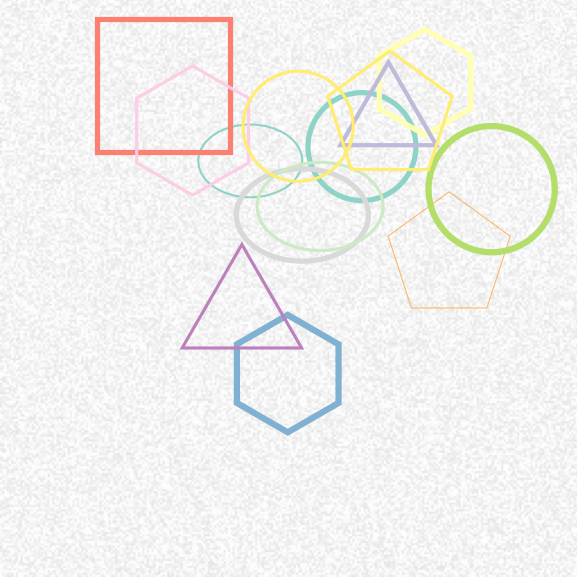[{"shape": "oval", "thickness": 1, "radius": 0.45, "center": [0.433, 0.721]}, {"shape": "circle", "thickness": 2.5, "radius": 0.47, "center": [0.627, 0.745]}, {"shape": "hexagon", "thickness": 2.5, "radius": 0.46, "center": [0.736, 0.857]}, {"shape": "triangle", "thickness": 2, "radius": 0.48, "center": [0.673, 0.796]}, {"shape": "square", "thickness": 2.5, "radius": 0.57, "center": [0.283, 0.851]}, {"shape": "hexagon", "thickness": 3, "radius": 0.51, "center": [0.498, 0.352]}, {"shape": "pentagon", "thickness": 0.5, "radius": 0.56, "center": [0.778, 0.556]}, {"shape": "circle", "thickness": 3, "radius": 0.55, "center": [0.851, 0.672]}, {"shape": "hexagon", "thickness": 1.5, "radius": 0.56, "center": [0.334, 0.773]}, {"shape": "oval", "thickness": 2.5, "radius": 0.57, "center": [0.524, 0.627]}, {"shape": "triangle", "thickness": 1.5, "radius": 0.6, "center": [0.419, 0.456]}, {"shape": "oval", "thickness": 1.5, "radius": 0.55, "center": [0.554, 0.642]}, {"shape": "circle", "thickness": 1.5, "radius": 0.48, "center": [0.516, 0.78]}, {"shape": "pentagon", "thickness": 1.5, "radius": 0.57, "center": [0.675, 0.797]}]